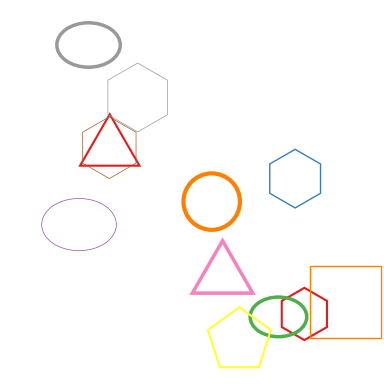[{"shape": "triangle", "thickness": 1.5, "radius": 0.45, "center": [0.285, 0.614]}, {"shape": "hexagon", "thickness": 1.5, "radius": 0.34, "center": [0.791, 0.184]}, {"shape": "hexagon", "thickness": 1, "radius": 0.38, "center": [0.767, 0.536]}, {"shape": "oval", "thickness": 2.5, "radius": 0.37, "center": [0.723, 0.177]}, {"shape": "oval", "thickness": 0.5, "radius": 0.48, "center": [0.205, 0.417]}, {"shape": "circle", "thickness": 3, "radius": 0.37, "center": [0.55, 0.476]}, {"shape": "square", "thickness": 1, "radius": 0.46, "center": [0.898, 0.216]}, {"shape": "pentagon", "thickness": 1.5, "radius": 0.43, "center": [0.622, 0.116]}, {"shape": "hexagon", "thickness": 0.5, "radius": 0.4, "center": [0.284, 0.616]}, {"shape": "triangle", "thickness": 2.5, "radius": 0.45, "center": [0.578, 0.284]}, {"shape": "oval", "thickness": 2.5, "radius": 0.41, "center": [0.23, 0.883]}, {"shape": "hexagon", "thickness": 0.5, "radius": 0.45, "center": [0.358, 0.747]}]